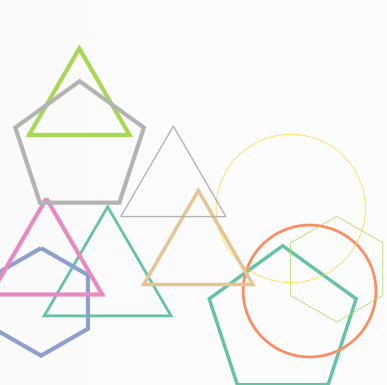[{"shape": "pentagon", "thickness": 2.5, "radius": 1.0, "center": [0.73, 0.162]}, {"shape": "triangle", "thickness": 2, "radius": 0.94, "center": [0.278, 0.274]}, {"shape": "circle", "thickness": 2, "radius": 0.86, "center": [0.799, 0.244]}, {"shape": "hexagon", "thickness": 3, "radius": 0.7, "center": [0.106, 0.216]}, {"shape": "triangle", "thickness": 3, "radius": 0.83, "center": [0.12, 0.318]}, {"shape": "triangle", "thickness": 3, "radius": 0.75, "center": [0.205, 0.724]}, {"shape": "hexagon", "thickness": 0.5, "radius": 0.69, "center": [0.869, 0.301]}, {"shape": "circle", "thickness": 0.5, "radius": 0.96, "center": [0.75, 0.459]}, {"shape": "triangle", "thickness": 2.5, "radius": 0.81, "center": [0.512, 0.342]}, {"shape": "triangle", "thickness": 1, "radius": 0.78, "center": [0.447, 0.516]}, {"shape": "pentagon", "thickness": 3, "radius": 0.87, "center": [0.205, 0.615]}]